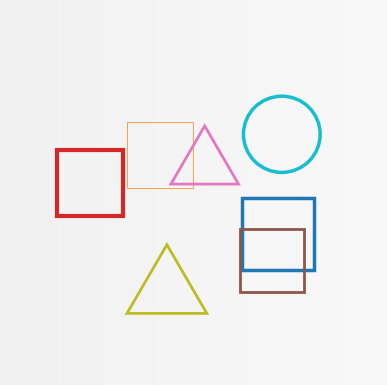[{"shape": "square", "thickness": 2.5, "radius": 0.46, "center": [0.718, 0.392]}, {"shape": "square", "thickness": 0.5, "radius": 0.42, "center": [0.413, 0.597]}, {"shape": "square", "thickness": 3, "radius": 0.43, "center": [0.233, 0.525]}, {"shape": "square", "thickness": 2, "radius": 0.41, "center": [0.702, 0.324]}, {"shape": "triangle", "thickness": 2, "radius": 0.5, "center": [0.528, 0.572]}, {"shape": "triangle", "thickness": 2, "radius": 0.59, "center": [0.431, 0.245]}, {"shape": "circle", "thickness": 2.5, "radius": 0.5, "center": [0.727, 0.651]}]